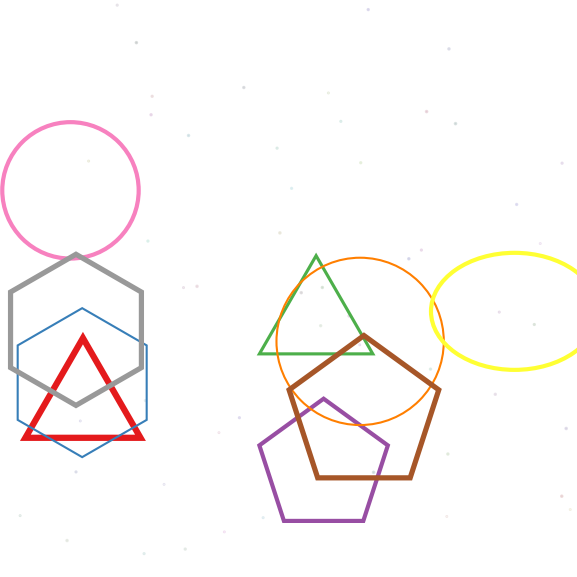[{"shape": "triangle", "thickness": 3, "radius": 0.58, "center": [0.144, 0.299]}, {"shape": "hexagon", "thickness": 1, "radius": 0.64, "center": [0.142, 0.337]}, {"shape": "triangle", "thickness": 1.5, "radius": 0.57, "center": [0.547, 0.443]}, {"shape": "pentagon", "thickness": 2, "radius": 0.58, "center": [0.56, 0.192]}, {"shape": "circle", "thickness": 1, "radius": 0.72, "center": [0.624, 0.408]}, {"shape": "oval", "thickness": 2, "radius": 0.72, "center": [0.891, 0.46]}, {"shape": "pentagon", "thickness": 2.5, "radius": 0.68, "center": [0.63, 0.282]}, {"shape": "circle", "thickness": 2, "radius": 0.59, "center": [0.122, 0.67]}, {"shape": "hexagon", "thickness": 2.5, "radius": 0.65, "center": [0.132, 0.428]}]